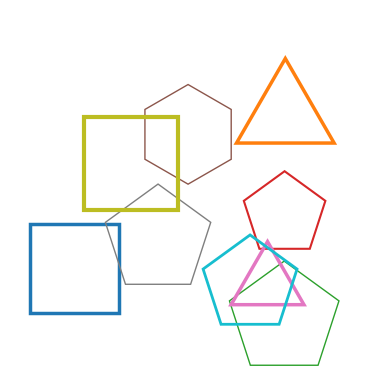[{"shape": "square", "thickness": 2.5, "radius": 0.57, "center": [0.193, 0.303]}, {"shape": "triangle", "thickness": 2.5, "radius": 0.73, "center": [0.741, 0.702]}, {"shape": "pentagon", "thickness": 1, "radius": 0.75, "center": [0.738, 0.172]}, {"shape": "pentagon", "thickness": 1.5, "radius": 0.56, "center": [0.739, 0.444]}, {"shape": "hexagon", "thickness": 1, "radius": 0.65, "center": [0.488, 0.651]}, {"shape": "triangle", "thickness": 2.5, "radius": 0.55, "center": [0.695, 0.263]}, {"shape": "pentagon", "thickness": 1, "radius": 0.72, "center": [0.411, 0.378]}, {"shape": "square", "thickness": 3, "radius": 0.61, "center": [0.34, 0.575]}, {"shape": "pentagon", "thickness": 2, "radius": 0.64, "center": [0.65, 0.261]}]